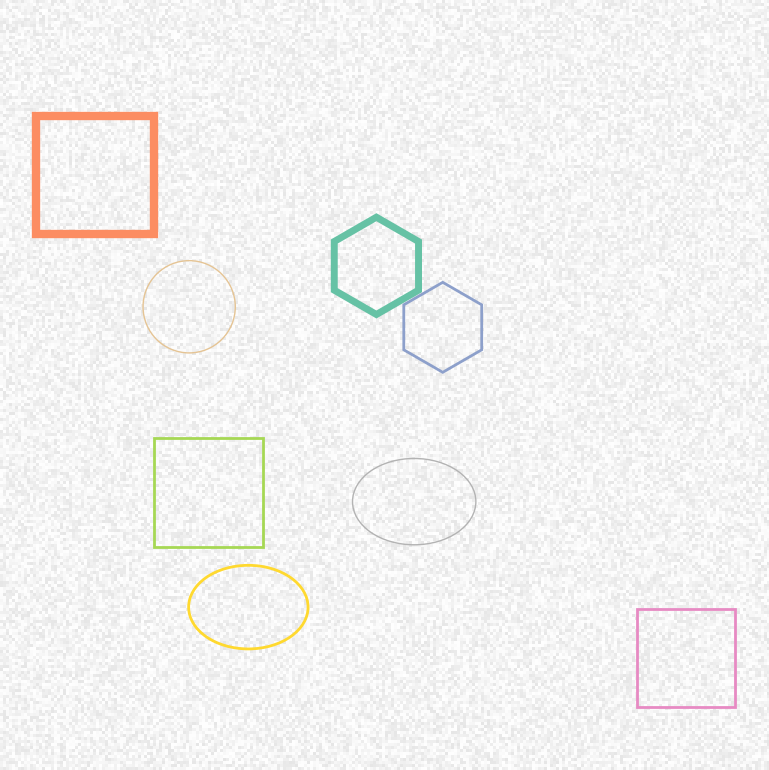[{"shape": "hexagon", "thickness": 2.5, "radius": 0.32, "center": [0.489, 0.655]}, {"shape": "square", "thickness": 3, "radius": 0.38, "center": [0.124, 0.773]}, {"shape": "hexagon", "thickness": 1, "radius": 0.29, "center": [0.575, 0.575]}, {"shape": "square", "thickness": 1, "radius": 0.32, "center": [0.89, 0.145]}, {"shape": "square", "thickness": 1, "radius": 0.35, "center": [0.271, 0.361]}, {"shape": "oval", "thickness": 1, "radius": 0.39, "center": [0.323, 0.212]}, {"shape": "circle", "thickness": 0.5, "radius": 0.3, "center": [0.246, 0.602]}, {"shape": "oval", "thickness": 0.5, "radius": 0.4, "center": [0.538, 0.349]}]